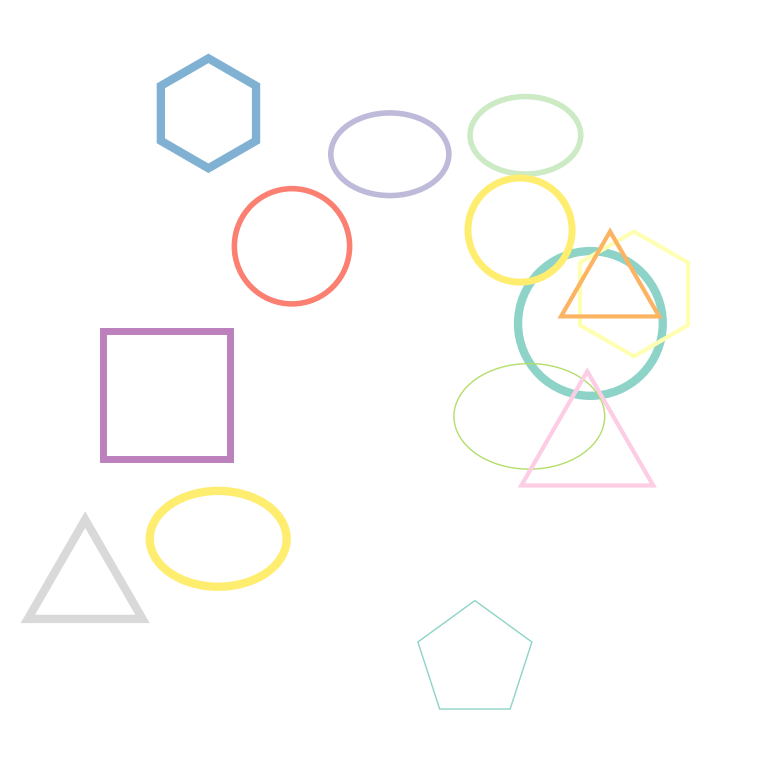[{"shape": "circle", "thickness": 3, "radius": 0.47, "center": [0.767, 0.58]}, {"shape": "pentagon", "thickness": 0.5, "radius": 0.39, "center": [0.617, 0.142]}, {"shape": "hexagon", "thickness": 1.5, "radius": 0.41, "center": [0.823, 0.618]}, {"shape": "oval", "thickness": 2, "radius": 0.38, "center": [0.506, 0.8]}, {"shape": "circle", "thickness": 2, "radius": 0.37, "center": [0.379, 0.68]}, {"shape": "hexagon", "thickness": 3, "radius": 0.36, "center": [0.271, 0.853]}, {"shape": "triangle", "thickness": 1.5, "radius": 0.37, "center": [0.792, 0.626]}, {"shape": "oval", "thickness": 0.5, "radius": 0.49, "center": [0.687, 0.459]}, {"shape": "triangle", "thickness": 1.5, "radius": 0.49, "center": [0.763, 0.419]}, {"shape": "triangle", "thickness": 3, "radius": 0.43, "center": [0.111, 0.239]}, {"shape": "square", "thickness": 2.5, "radius": 0.41, "center": [0.216, 0.487]}, {"shape": "oval", "thickness": 2, "radius": 0.36, "center": [0.682, 0.824]}, {"shape": "circle", "thickness": 2.5, "radius": 0.34, "center": [0.675, 0.701]}, {"shape": "oval", "thickness": 3, "radius": 0.44, "center": [0.283, 0.3]}]